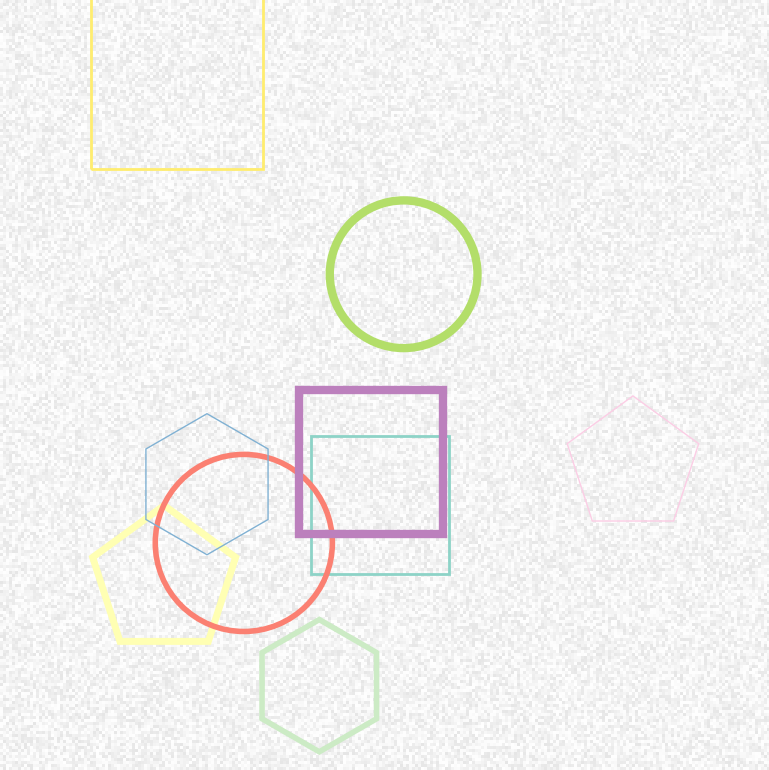[{"shape": "square", "thickness": 1, "radius": 0.45, "center": [0.493, 0.344]}, {"shape": "pentagon", "thickness": 2.5, "radius": 0.49, "center": [0.213, 0.246]}, {"shape": "circle", "thickness": 2, "radius": 0.58, "center": [0.317, 0.295]}, {"shape": "hexagon", "thickness": 0.5, "radius": 0.46, "center": [0.269, 0.371]}, {"shape": "circle", "thickness": 3, "radius": 0.48, "center": [0.524, 0.644]}, {"shape": "pentagon", "thickness": 0.5, "radius": 0.45, "center": [0.822, 0.396]}, {"shape": "square", "thickness": 3, "radius": 0.47, "center": [0.482, 0.4]}, {"shape": "hexagon", "thickness": 2, "radius": 0.43, "center": [0.415, 0.11]}, {"shape": "square", "thickness": 1, "radius": 0.56, "center": [0.23, 0.892]}]